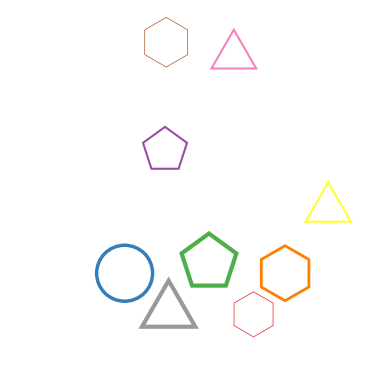[{"shape": "hexagon", "thickness": 0.5, "radius": 0.29, "center": [0.659, 0.184]}, {"shape": "circle", "thickness": 2.5, "radius": 0.36, "center": [0.324, 0.29]}, {"shape": "pentagon", "thickness": 3, "radius": 0.37, "center": [0.543, 0.319]}, {"shape": "pentagon", "thickness": 1.5, "radius": 0.3, "center": [0.429, 0.61]}, {"shape": "hexagon", "thickness": 2, "radius": 0.36, "center": [0.74, 0.29]}, {"shape": "triangle", "thickness": 1.5, "radius": 0.34, "center": [0.852, 0.458]}, {"shape": "hexagon", "thickness": 0.5, "radius": 0.32, "center": [0.432, 0.89]}, {"shape": "triangle", "thickness": 1.5, "radius": 0.34, "center": [0.607, 0.856]}, {"shape": "triangle", "thickness": 3, "radius": 0.4, "center": [0.438, 0.191]}]